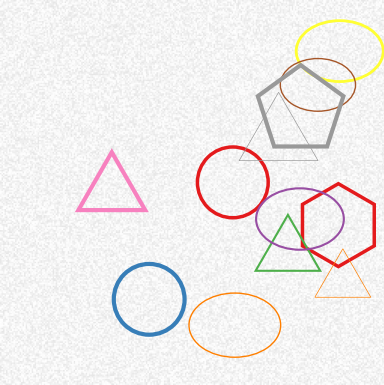[{"shape": "hexagon", "thickness": 2.5, "radius": 0.54, "center": [0.879, 0.415]}, {"shape": "circle", "thickness": 2.5, "radius": 0.46, "center": [0.605, 0.526]}, {"shape": "circle", "thickness": 3, "radius": 0.46, "center": [0.388, 0.223]}, {"shape": "triangle", "thickness": 1.5, "radius": 0.48, "center": [0.748, 0.345]}, {"shape": "oval", "thickness": 1.5, "radius": 0.57, "center": [0.779, 0.431]}, {"shape": "triangle", "thickness": 0.5, "radius": 0.42, "center": [0.89, 0.27]}, {"shape": "oval", "thickness": 1, "radius": 0.6, "center": [0.61, 0.155]}, {"shape": "oval", "thickness": 2, "radius": 0.56, "center": [0.882, 0.867]}, {"shape": "oval", "thickness": 1, "radius": 0.49, "center": [0.826, 0.78]}, {"shape": "triangle", "thickness": 3, "radius": 0.5, "center": [0.29, 0.504]}, {"shape": "triangle", "thickness": 0.5, "radius": 0.59, "center": [0.724, 0.642]}, {"shape": "pentagon", "thickness": 3, "radius": 0.58, "center": [0.781, 0.714]}]